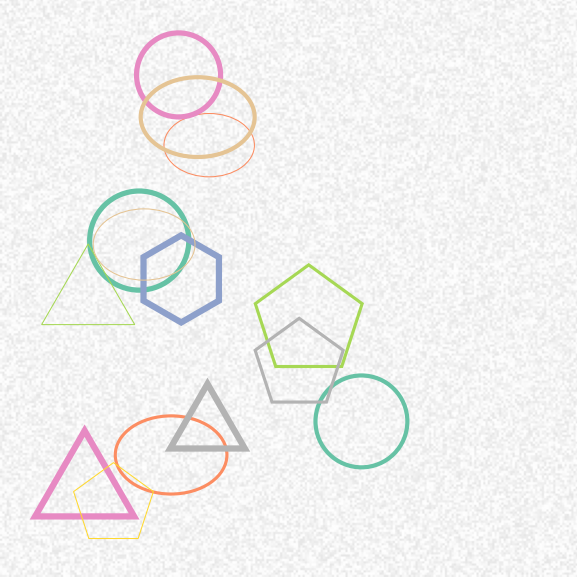[{"shape": "circle", "thickness": 2, "radius": 0.4, "center": [0.626, 0.269]}, {"shape": "circle", "thickness": 2.5, "radius": 0.43, "center": [0.241, 0.583]}, {"shape": "oval", "thickness": 0.5, "radius": 0.39, "center": [0.362, 0.748]}, {"shape": "oval", "thickness": 1.5, "radius": 0.48, "center": [0.296, 0.211]}, {"shape": "hexagon", "thickness": 3, "radius": 0.38, "center": [0.314, 0.516]}, {"shape": "triangle", "thickness": 3, "radius": 0.49, "center": [0.147, 0.154]}, {"shape": "circle", "thickness": 2.5, "radius": 0.36, "center": [0.309, 0.869]}, {"shape": "pentagon", "thickness": 1.5, "radius": 0.49, "center": [0.535, 0.443]}, {"shape": "triangle", "thickness": 0.5, "radius": 0.47, "center": [0.153, 0.484]}, {"shape": "pentagon", "thickness": 0.5, "radius": 0.36, "center": [0.197, 0.125]}, {"shape": "oval", "thickness": 0.5, "radius": 0.44, "center": [0.25, 0.576]}, {"shape": "oval", "thickness": 2, "radius": 0.49, "center": [0.342, 0.796]}, {"shape": "pentagon", "thickness": 1.5, "radius": 0.4, "center": [0.518, 0.368]}, {"shape": "triangle", "thickness": 3, "radius": 0.37, "center": [0.359, 0.26]}]